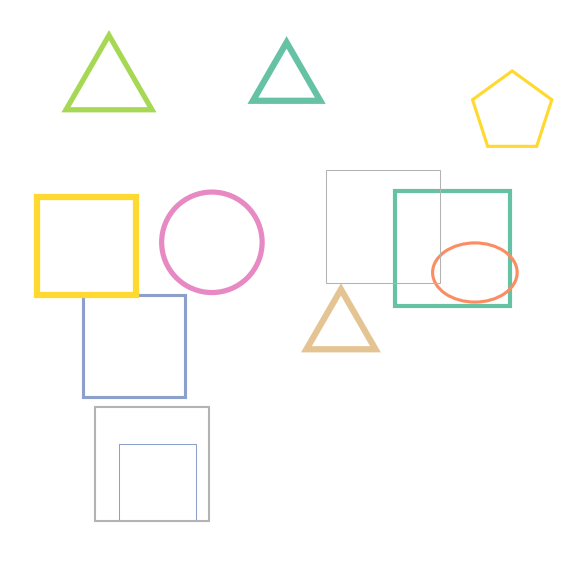[{"shape": "triangle", "thickness": 3, "radius": 0.34, "center": [0.496, 0.858]}, {"shape": "square", "thickness": 2, "radius": 0.5, "center": [0.784, 0.569]}, {"shape": "oval", "thickness": 1.5, "radius": 0.37, "center": [0.822, 0.527]}, {"shape": "square", "thickness": 1.5, "radius": 0.44, "center": [0.232, 0.4]}, {"shape": "square", "thickness": 0.5, "radius": 0.33, "center": [0.272, 0.164]}, {"shape": "circle", "thickness": 2.5, "radius": 0.43, "center": [0.367, 0.58]}, {"shape": "triangle", "thickness": 2.5, "radius": 0.43, "center": [0.189, 0.852]}, {"shape": "square", "thickness": 3, "radius": 0.43, "center": [0.149, 0.573]}, {"shape": "pentagon", "thickness": 1.5, "radius": 0.36, "center": [0.887, 0.804]}, {"shape": "triangle", "thickness": 3, "radius": 0.35, "center": [0.59, 0.429]}, {"shape": "square", "thickness": 1, "radius": 0.49, "center": [0.264, 0.196]}, {"shape": "square", "thickness": 0.5, "radius": 0.49, "center": [0.664, 0.607]}]